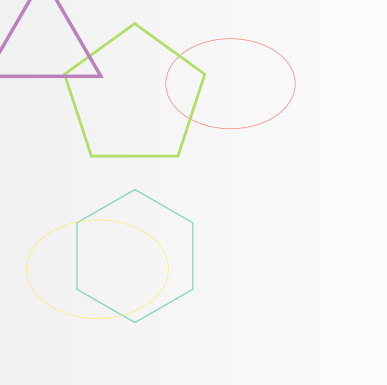[{"shape": "hexagon", "thickness": 1, "radius": 0.86, "center": [0.348, 0.335]}, {"shape": "oval", "thickness": 0.5, "radius": 0.84, "center": [0.595, 0.783]}, {"shape": "pentagon", "thickness": 2, "radius": 0.95, "center": [0.348, 0.748]}, {"shape": "triangle", "thickness": 2.5, "radius": 0.86, "center": [0.111, 0.888]}, {"shape": "oval", "thickness": 0.5, "radius": 0.92, "center": [0.251, 0.301]}]